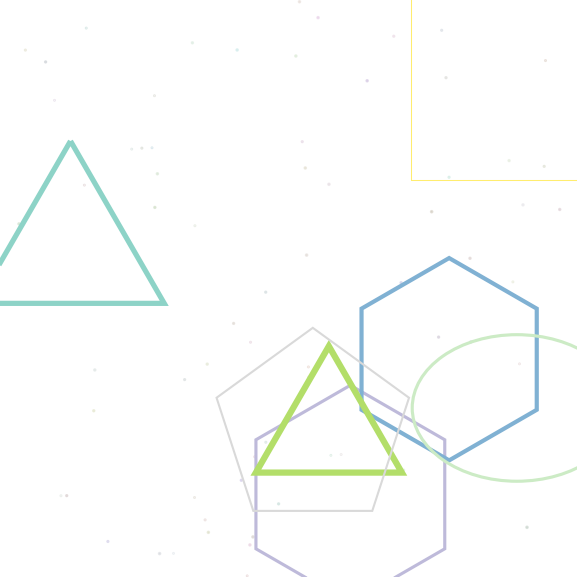[{"shape": "triangle", "thickness": 2.5, "radius": 0.94, "center": [0.122, 0.568]}, {"shape": "hexagon", "thickness": 1.5, "radius": 0.94, "center": [0.607, 0.143]}, {"shape": "hexagon", "thickness": 2, "radius": 0.88, "center": [0.778, 0.377]}, {"shape": "triangle", "thickness": 3, "radius": 0.73, "center": [0.569, 0.254]}, {"shape": "pentagon", "thickness": 1, "radius": 0.88, "center": [0.542, 0.256]}, {"shape": "oval", "thickness": 1.5, "radius": 0.91, "center": [0.895, 0.293]}, {"shape": "square", "thickness": 0.5, "radius": 0.8, "center": [0.872, 0.848]}]